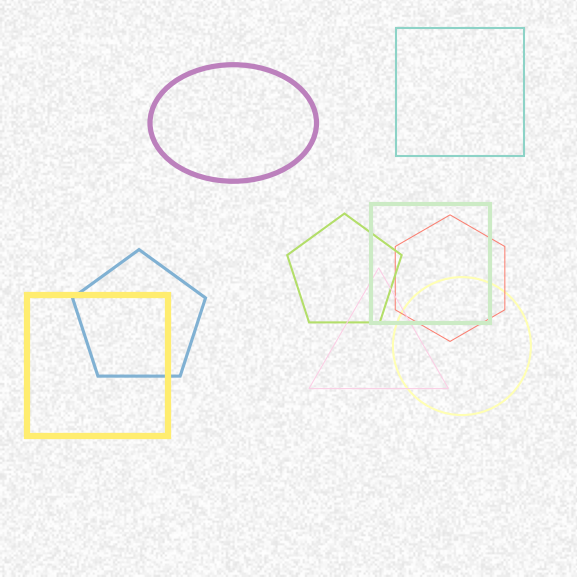[{"shape": "square", "thickness": 1, "radius": 0.55, "center": [0.797, 0.84]}, {"shape": "circle", "thickness": 1, "radius": 0.6, "center": [0.8, 0.4]}, {"shape": "hexagon", "thickness": 0.5, "radius": 0.55, "center": [0.779, 0.517]}, {"shape": "pentagon", "thickness": 1.5, "radius": 0.61, "center": [0.241, 0.446]}, {"shape": "pentagon", "thickness": 1, "radius": 0.52, "center": [0.596, 0.525]}, {"shape": "triangle", "thickness": 0.5, "radius": 0.7, "center": [0.656, 0.396]}, {"shape": "oval", "thickness": 2.5, "radius": 0.72, "center": [0.404, 0.786]}, {"shape": "square", "thickness": 2, "radius": 0.52, "center": [0.745, 0.543]}, {"shape": "square", "thickness": 3, "radius": 0.61, "center": [0.168, 0.366]}]